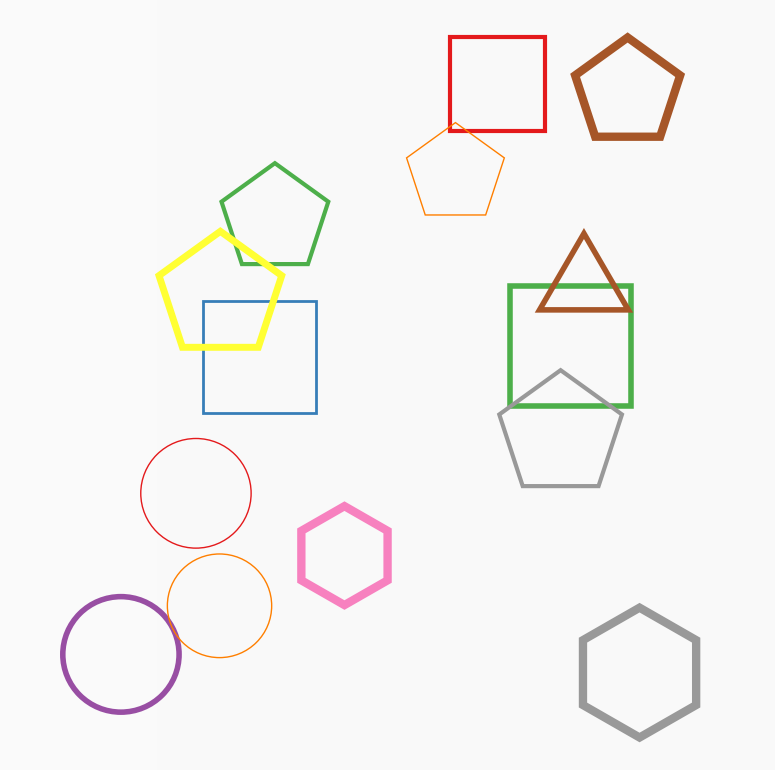[{"shape": "square", "thickness": 1.5, "radius": 0.31, "center": [0.641, 0.891]}, {"shape": "circle", "thickness": 0.5, "radius": 0.36, "center": [0.253, 0.359]}, {"shape": "square", "thickness": 1, "radius": 0.37, "center": [0.335, 0.536]}, {"shape": "pentagon", "thickness": 1.5, "radius": 0.36, "center": [0.355, 0.716]}, {"shape": "square", "thickness": 2, "radius": 0.39, "center": [0.736, 0.551]}, {"shape": "circle", "thickness": 2, "radius": 0.38, "center": [0.156, 0.15]}, {"shape": "circle", "thickness": 0.5, "radius": 0.34, "center": [0.283, 0.213]}, {"shape": "pentagon", "thickness": 0.5, "radius": 0.33, "center": [0.588, 0.774]}, {"shape": "pentagon", "thickness": 2.5, "radius": 0.42, "center": [0.284, 0.616]}, {"shape": "pentagon", "thickness": 3, "radius": 0.36, "center": [0.81, 0.88]}, {"shape": "triangle", "thickness": 2, "radius": 0.33, "center": [0.753, 0.631]}, {"shape": "hexagon", "thickness": 3, "radius": 0.32, "center": [0.444, 0.278]}, {"shape": "hexagon", "thickness": 3, "radius": 0.42, "center": [0.825, 0.127]}, {"shape": "pentagon", "thickness": 1.5, "radius": 0.42, "center": [0.723, 0.436]}]